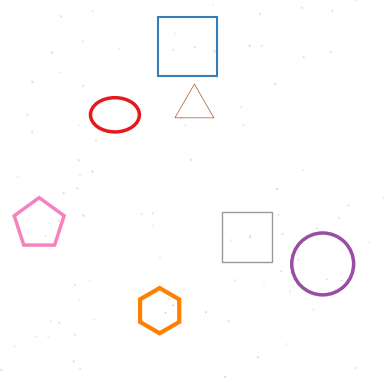[{"shape": "oval", "thickness": 2.5, "radius": 0.32, "center": [0.299, 0.702]}, {"shape": "square", "thickness": 1.5, "radius": 0.38, "center": [0.486, 0.878]}, {"shape": "circle", "thickness": 2.5, "radius": 0.4, "center": [0.838, 0.314]}, {"shape": "hexagon", "thickness": 3, "radius": 0.29, "center": [0.415, 0.193]}, {"shape": "triangle", "thickness": 0.5, "radius": 0.29, "center": [0.505, 0.723]}, {"shape": "pentagon", "thickness": 2.5, "radius": 0.34, "center": [0.102, 0.419]}, {"shape": "square", "thickness": 1, "radius": 0.33, "center": [0.642, 0.385]}]